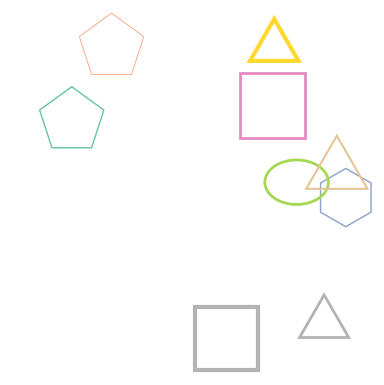[{"shape": "pentagon", "thickness": 1, "radius": 0.44, "center": [0.186, 0.687]}, {"shape": "pentagon", "thickness": 0.5, "radius": 0.44, "center": [0.29, 0.878]}, {"shape": "hexagon", "thickness": 1, "radius": 0.38, "center": [0.898, 0.487]}, {"shape": "square", "thickness": 2, "radius": 0.42, "center": [0.707, 0.727]}, {"shape": "oval", "thickness": 2, "radius": 0.41, "center": [0.77, 0.527]}, {"shape": "triangle", "thickness": 3, "radius": 0.36, "center": [0.712, 0.878]}, {"shape": "triangle", "thickness": 1.5, "radius": 0.46, "center": [0.875, 0.556]}, {"shape": "triangle", "thickness": 2, "radius": 0.37, "center": [0.842, 0.16]}, {"shape": "square", "thickness": 3, "radius": 0.41, "center": [0.589, 0.121]}]